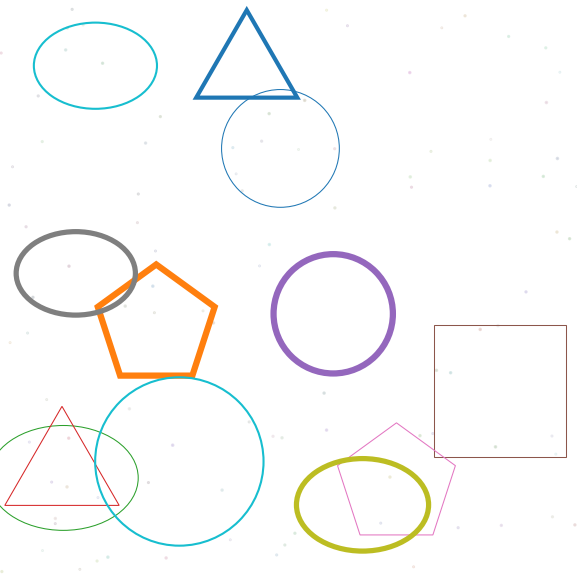[{"shape": "circle", "thickness": 0.5, "radius": 0.51, "center": [0.486, 0.742]}, {"shape": "triangle", "thickness": 2, "radius": 0.51, "center": [0.427, 0.881]}, {"shape": "pentagon", "thickness": 3, "radius": 0.53, "center": [0.271, 0.435]}, {"shape": "oval", "thickness": 0.5, "radius": 0.65, "center": [0.11, 0.172]}, {"shape": "triangle", "thickness": 0.5, "radius": 0.57, "center": [0.107, 0.181]}, {"shape": "circle", "thickness": 3, "radius": 0.52, "center": [0.577, 0.456]}, {"shape": "square", "thickness": 0.5, "radius": 0.57, "center": [0.865, 0.322]}, {"shape": "pentagon", "thickness": 0.5, "radius": 0.54, "center": [0.687, 0.16]}, {"shape": "oval", "thickness": 2.5, "radius": 0.52, "center": [0.131, 0.526]}, {"shape": "oval", "thickness": 2.5, "radius": 0.57, "center": [0.628, 0.125]}, {"shape": "oval", "thickness": 1, "radius": 0.53, "center": [0.165, 0.885]}, {"shape": "circle", "thickness": 1, "radius": 0.73, "center": [0.311, 0.2]}]